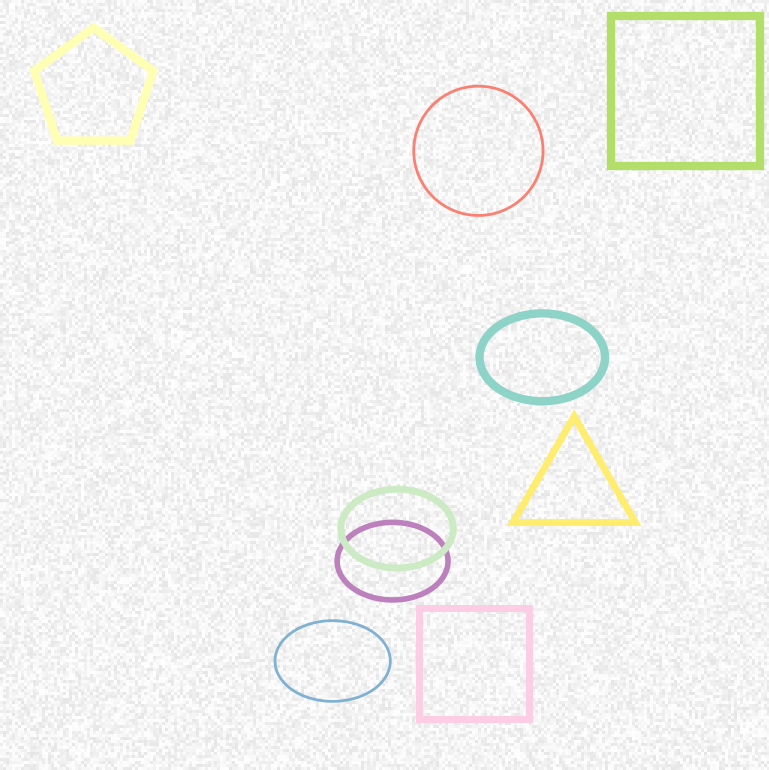[{"shape": "oval", "thickness": 3, "radius": 0.41, "center": [0.704, 0.536]}, {"shape": "pentagon", "thickness": 3, "radius": 0.41, "center": [0.122, 0.883]}, {"shape": "circle", "thickness": 1, "radius": 0.42, "center": [0.621, 0.804]}, {"shape": "oval", "thickness": 1, "radius": 0.37, "center": [0.432, 0.142]}, {"shape": "square", "thickness": 3, "radius": 0.49, "center": [0.89, 0.882]}, {"shape": "square", "thickness": 2.5, "radius": 0.36, "center": [0.615, 0.138]}, {"shape": "oval", "thickness": 2, "radius": 0.36, "center": [0.51, 0.271]}, {"shape": "oval", "thickness": 2.5, "radius": 0.37, "center": [0.516, 0.313]}, {"shape": "triangle", "thickness": 2.5, "radius": 0.46, "center": [0.746, 0.367]}]